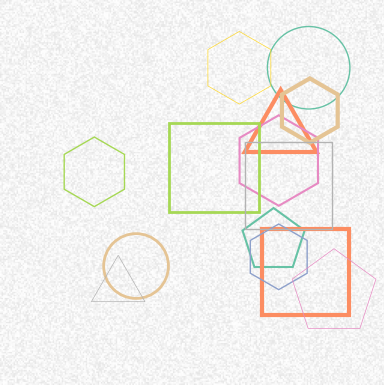[{"shape": "pentagon", "thickness": 1.5, "radius": 0.42, "center": [0.711, 0.375]}, {"shape": "circle", "thickness": 1, "radius": 0.54, "center": [0.802, 0.824]}, {"shape": "triangle", "thickness": 3, "radius": 0.54, "center": [0.729, 0.659]}, {"shape": "square", "thickness": 3, "radius": 0.56, "center": [0.793, 0.294]}, {"shape": "hexagon", "thickness": 1, "radius": 0.43, "center": [0.724, 0.333]}, {"shape": "pentagon", "thickness": 0.5, "radius": 0.57, "center": [0.868, 0.24]}, {"shape": "hexagon", "thickness": 1.5, "radius": 0.59, "center": [0.724, 0.583]}, {"shape": "square", "thickness": 2, "radius": 0.58, "center": [0.556, 0.565]}, {"shape": "hexagon", "thickness": 1, "radius": 0.45, "center": [0.245, 0.554]}, {"shape": "hexagon", "thickness": 0.5, "radius": 0.47, "center": [0.622, 0.824]}, {"shape": "hexagon", "thickness": 3, "radius": 0.42, "center": [0.805, 0.713]}, {"shape": "circle", "thickness": 2, "radius": 0.42, "center": [0.353, 0.309]}, {"shape": "square", "thickness": 1, "radius": 0.57, "center": [0.75, 0.518]}, {"shape": "triangle", "thickness": 0.5, "radius": 0.4, "center": [0.307, 0.257]}]